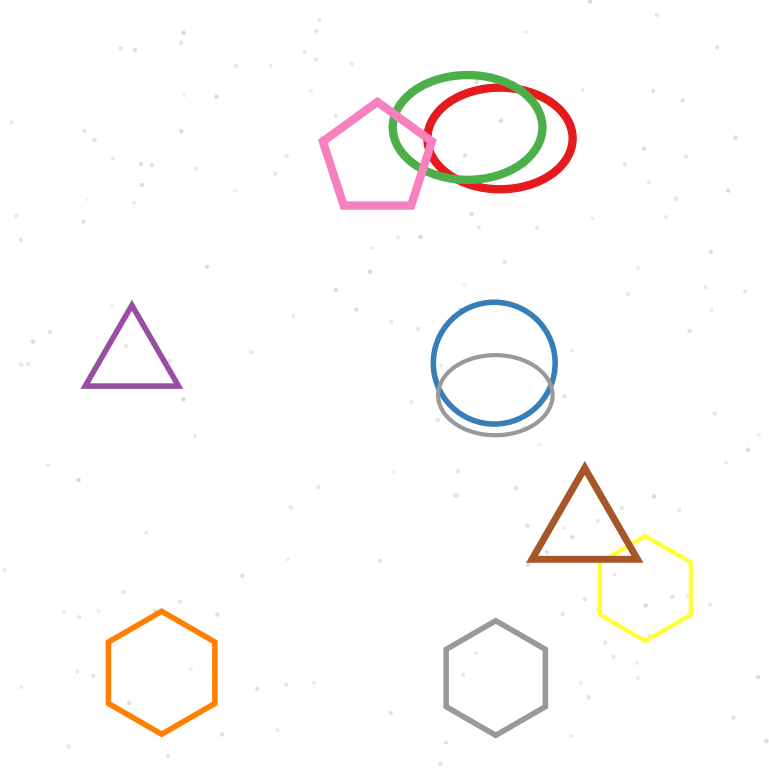[{"shape": "oval", "thickness": 3, "radius": 0.47, "center": [0.649, 0.82]}, {"shape": "circle", "thickness": 2, "radius": 0.4, "center": [0.642, 0.528]}, {"shape": "oval", "thickness": 3, "radius": 0.49, "center": [0.607, 0.834]}, {"shape": "triangle", "thickness": 2, "radius": 0.35, "center": [0.171, 0.534]}, {"shape": "hexagon", "thickness": 2, "radius": 0.4, "center": [0.21, 0.126]}, {"shape": "hexagon", "thickness": 1.5, "radius": 0.34, "center": [0.838, 0.236]}, {"shape": "triangle", "thickness": 2.5, "radius": 0.4, "center": [0.759, 0.313]}, {"shape": "pentagon", "thickness": 3, "radius": 0.37, "center": [0.49, 0.793]}, {"shape": "oval", "thickness": 1.5, "radius": 0.37, "center": [0.643, 0.487]}, {"shape": "hexagon", "thickness": 2, "radius": 0.37, "center": [0.644, 0.119]}]